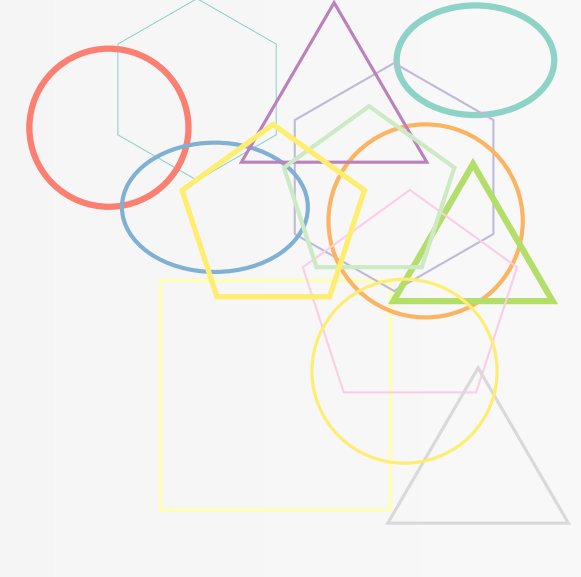[{"shape": "hexagon", "thickness": 0.5, "radius": 0.79, "center": [0.339, 0.844]}, {"shape": "oval", "thickness": 3, "radius": 0.68, "center": [0.818, 0.895]}, {"shape": "square", "thickness": 1.5, "radius": 0.99, "center": [0.473, 0.316]}, {"shape": "hexagon", "thickness": 1, "radius": 0.99, "center": [0.678, 0.693]}, {"shape": "circle", "thickness": 3, "radius": 0.68, "center": [0.187, 0.778]}, {"shape": "oval", "thickness": 2, "radius": 0.8, "center": [0.37, 0.64]}, {"shape": "circle", "thickness": 2, "radius": 0.84, "center": [0.732, 0.617]}, {"shape": "triangle", "thickness": 3, "radius": 0.79, "center": [0.814, 0.557]}, {"shape": "pentagon", "thickness": 1, "radius": 0.97, "center": [0.705, 0.476]}, {"shape": "triangle", "thickness": 1.5, "radius": 0.9, "center": [0.823, 0.183]}, {"shape": "triangle", "thickness": 1.5, "radius": 0.92, "center": [0.575, 0.81]}, {"shape": "pentagon", "thickness": 2, "radius": 0.77, "center": [0.635, 0.661]}, {"shape": "pentagon", "thickness": 2.5, "radius": 0.82, "center": [0.47, 0.619]}, {"shape": "circle", "thickness": 1.5, "radius": 0.8, "center": [0.696, 0.356]}]